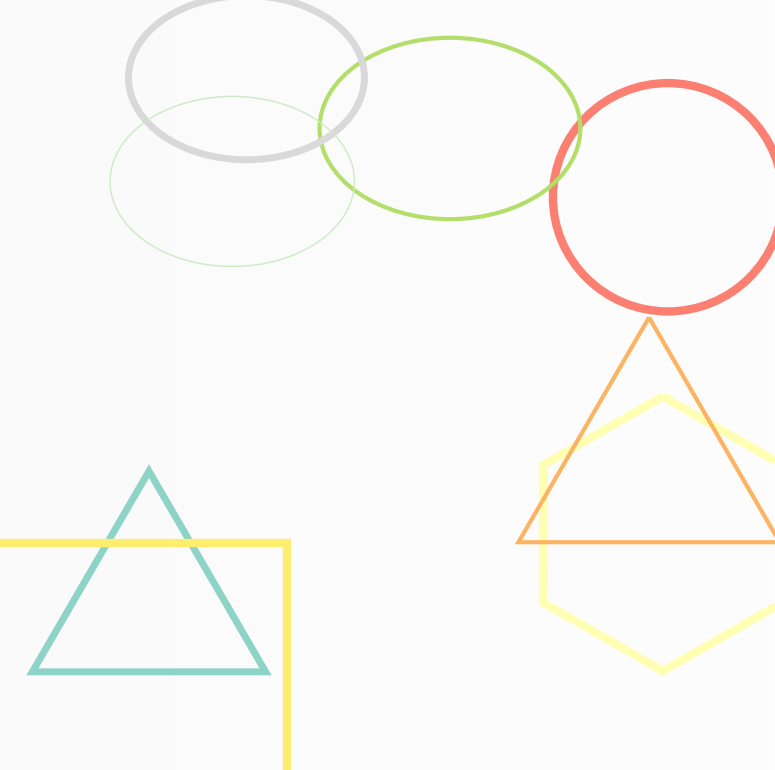[{"shape": "triangle", "thickness": 2.5, "radius": 0.87, "center": [0.192, 0.214]}, {"shape": "hexagon", "thickness": 3, "radius": 0.89, "center": [0.855, 0.307]}, {"shape": "circle", "thickness": 3, "radius": 0.74, "center": [0.862, 0.744]}, {"shape": "triangle", "thickness": 1.5, "radius": 0.97, "center": [0.837, 0.393]}, {"shape": "oval", "thickness": 1.5, "radius": 0.84, "center": [0.581, 0.833]}, {"shape": "oval", "thickness": 2.5, "radius": 0.76, "center": [0.318, 0.899]}, {"shape": "oval", "thickness": 0.5, "radius": 0.79, "center": [0.3, 0.764]}, {"shape": "square", "thickness": 3, "radius": 0.95, "center": [0.179, 0.104]}]